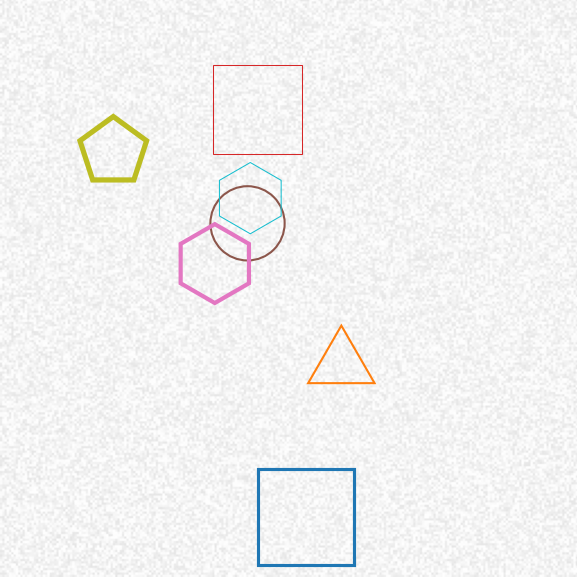[{"shape": "square", "thickness": 1.5, "radius": 0.42, "center": [0.53, 0.104]}, {"shape": "triangle", "thickness": 1, "radius": 0.33, "center": [0.591, 0.369]}, {"shape": "square", "thickness": 0.5, "radius": 0.38, "center": [0.446, 0.809]}, {"shape": "circle", "thickness": 1, "radius": 0.32, "center": [0.429, 0.612]}, {"shape": "hexagon", "thickness": 2, "radius": 0.34, "center": [0.372, 0.543]}, {"shape": "pentagon", "thickness": 2.5, "radius": 0.3, "center": [0.196, 0.737]}, {"shape": "hexagon", "thickness": 0.5, "radius": 0.31, "center": [0.433, 0.656]}]